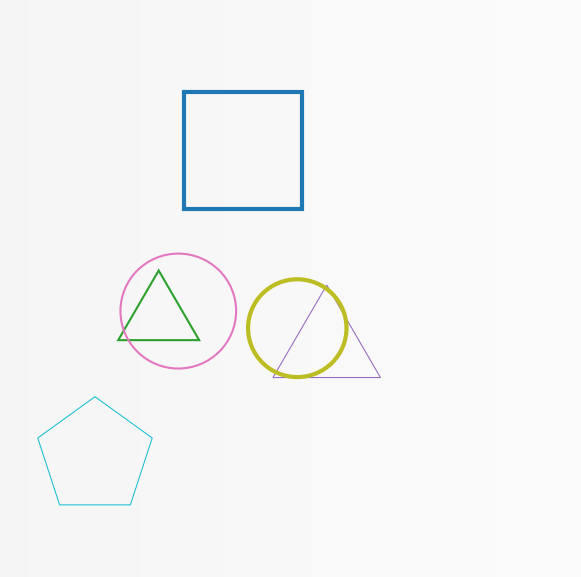[{"shape": "square", "thickness": 2, "radius": 0.51, "center": [0.419, 0.738]}, {"shape": "triangle", "thickness": 1, "radius": 0.4, "center": [0.273, 0.45]}, {"shape": "triangle", "thickness": 0.5, "radius": 0.53, "center": [0.562, 0.399]}, {"shape": "circle", "thickness": 1, "radius": 0.5, "center": [0.307, 0.461]}, {"shape": "circle", "thickness": 2, "radius": 0.42, "center": [0.511, 0.431]}, {"shape": "pentagon", "thickness": 0.5, "radius": 0.52, "center": [0.163, 0.209]}]